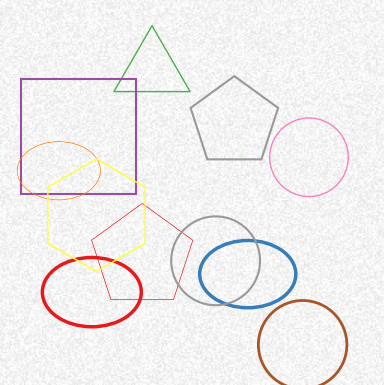[{"shape": "pentagon", "thickness": 0.5, "radius": 0.69, "center": [0.369, 0.333]}, {"shape": "oval", "thickness": 2.5, "radius": 0.64, "center": [0.239, 0.241]}, {"shape": "oval", "thickness": 2.5, "radius": 0.62, "center": [0.644, 0.288]}, {"shape": "triangle", "thickness": 1, "radius": 0.57, "center": [0.395, 0.819]}, {"shape": "square", "thickness": 1.5, "radius": 0.75, "center": [0.203, 0.646]}, {"shape": "oval", "thickness": 0.5, "radius": 0.54, "center": [0.153, 0.557]}, {"shape": "hexagon", "thickness": 1, "radius": 0.73, "center": [0.251, 0.441]}, {"shape": "circle", "thickness": 2, "radius": 0.57, "center": [0.786, 0.105]}, {"shape": "circle", "thickness": 1, "radius": 0.51, "center": [0.803, 0.591]}, {"shape": "pentagon", "thickness": 1.5, "radius": 0.6, "center": [0.609, 0.683]}, {"shape": "circle", "thickness": 1.5, "radius": 0.58, "center": [0.56, 0.323]}]